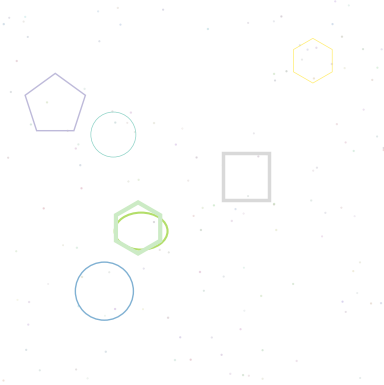[{"shape": "circle", "thickness": 0.5, "radius": 0.29, "center": [0.294, 0.651]}, {"shape": "pentagon", "thickness": 1, "radius": 0.41, "center": [0.144, 0.727]}, {"shape": "circle", "thickness": 1, "radius": 0.38, "center": [0.271, 0.244]}, {"shape": "oval", "thickness": 1.5, "radius": 0.34, "center": [0.367, 0.4]}, {"shape": "square", "thickness": 2.5, "radius": 0.3, "center": [0.639, 0.541]}, {"shape": "hexagon", "thickness": 3, "radius": 0.33, "center": [0.359, 0.408]}, {"shape": "hexagon", "thickness": 0.5, "radius": 0.29, "center": [0.813, 0.842]}]